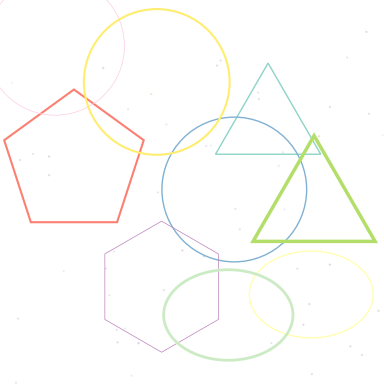[{"shape": "triangle", "thickness": 1, "radius": 0.79, "center": [0.696, 0.678]}, {"shape": "oval", "thickness": 1, "radius": 0.8, "center": [0.808, 0.235]}, {"shape": "pentagon", "thickness": 1.5, "radius": 0.95, "center": [0.192, 0.577]}, {"shape": "circle", "thickness": 1, "radius": 0.94, "center": [0.609, 0.508]}, {"shape": "triangle", "thickness": 2.5, "radius": 0.92, "center": [0.816, 0.465]}, {"shape": "circle", "thickness": 0.5, "radius": 0.9, "center": [0.144, 0.88]}, {"shape": "hexagon", "thickness": 0.5, "radius": 0.85, "center": [0.42, 0.255]}, {"shape": "oval", "thickness": 2, "radius": 0.84, "center": [0.593, 0.182]}, {"shape": "circle", "thickness": 1.5, "radius": 0.95, "center": [0.407, 0.787]}]